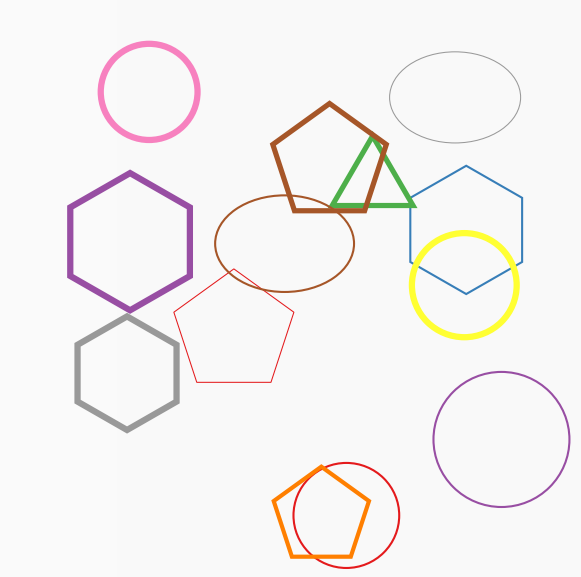[{"shape": "circle", "thickness": 1, "radius": 0.45, "center": [0.596, 0.107]}, {"shape": "pentagon", "thickness": 0.5, "radius": 0.54, "center": [0.402, 0.425]}, {"shape": "hexagon", "thickness": 1, "radius": 0.56, "center": [0.802, 0.601]}, {"shape": "triangle", "thickness": 2.5, "radius": 0.4, "center": [0.641, 0.683]}, {"shape": "hexagon", "thickness": 3, "radius": 0.59, "center": [0.224, 0.581]}, {"shape": "circle", "thickness": 1, "radius": 0.58, "center": [0.863, 0.238]}, {"shape": "pentagon", "thickness": 2, "radius": 0.43, "center": [0.553, 0.105]}, {"shape": "circle", "thickness": 3, "radius": 0.45, "center": [0.799, 0.505]}, {"shape": "oval", "thickness": 1, "radius": 0.6, "center": [0.49, 0.577]}, {"shape": "pentagon", "thickness": 2.5, "radius": 0.51, "center": [0.567, 0.717]}, {"shape": "circle", "thickness": 3, "radius": 0.42, "center": [0.257, 0.84]}, {"shape": "oval", "thickness": 0.5, "radius": 0.56, "center": [0.783, 0.83]}, {"shape": "hexagon", "thickness": 3, "radius": 0.49, "center": [0.219, 0.353]}]